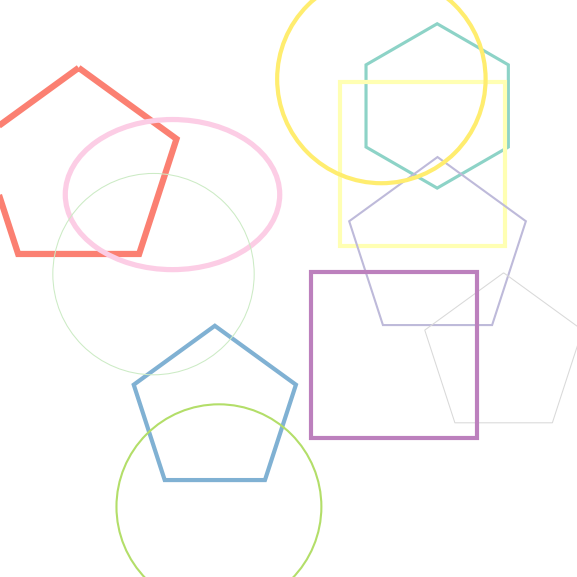[{"shape": "hexagon", "thickness": 1.5, "radius": 0.71, "center": [0.757, 0.816]}, {"shape": "square", "thickness": 2, "radius": 0.71, "center": [0.732, 0.714]}, {"shape": "pentagon", "thickness": 1, "radius": 0.8, "center": [0.758, 0.566]}, {"shape": "pentagon", "thickness": 3, "radius": 0.89, "center": [0.136, 0.704]}, {"shape": "pentagon", "thickness": 2, "radius": 0.74, "center": [0.372, 0.287]}, {"shape": "circle", "thickness": 1, "radius": 0.89, "center": [0.379, 0.122]}, {"shape": "oval", "thickness": 2.5, "radius": 0.93, "center": [0.299, 0.662]}, {"shape": "pentagon", "thickness": 0.5, "radius": 0.72, "center": [0.872, 0.383]}, {"shape": "square", "thickness": 2, "radius": 0.72, "center": [0.682, 0.384]}, {"shape": "circle", "thickness": 0.5, "radius": 0.87, "center": [0.266, 0.524]}, {"shape": "circle", "thickness": 2, "radius": 0.9, "center": [0.66, 0.862]}]